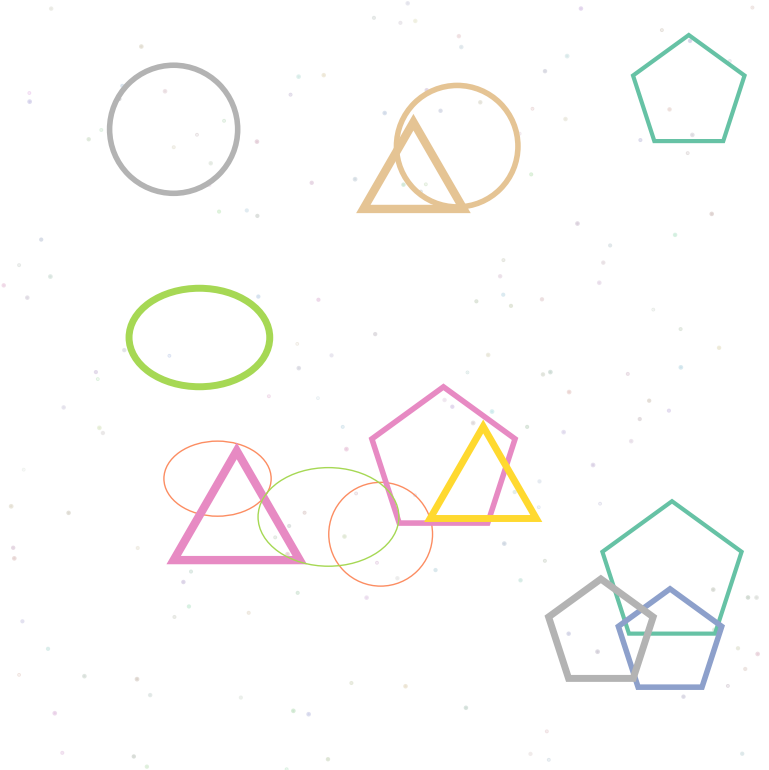[{"shape": "pentagon", "thickness": 1.5, "radius": 0.48, "center": [0.873, 0.254]}, {"shape": "pentagon", "thickness": 1.5, "radius": 0.38, "center": [0.895, 0.878]}, {"shape": "oval", "thickness": 0.5, "radius": 0.35, "center": [0.283, 0.378]}, {"shape": "circle", "thickness": 0.5, "radius": 0.34, "center": [0.494, 0.306]}, {"shape": "pentagon", "thickness": 2, "radius": 0.35, "center": [0.87, 0.165]}, {"shape": "pentagon", "thickness": 2, "radius": 0.49, "center": [0.576, 0.4]}, {"shape": "triangle", "thickness": 3, "radius": 0.47, "center": [0.307, 0.32]}, {"shape": "oval", "thickness": 0.5, "radius": 0.46, "center": [0.427, 0.329]}, {"shape": "oval", "thickness": 2.5, "radius": 0.46, "center": [0.259, 0.562]}, {"shape": "triangle", "thickness": 2.5, "radius": 0.4, "center": [0.628, 0.366]}, {"shape": "circle", "thickness": 2, "radius": 0.39, "center": [0.594, 0.81]}, {"shape": "triangle", "thickness": 3, "radius": 0.38, "center": [0.537, 0.766]}, {"shape": "pentagon", "thickness": 2.5, "radius": 0.36, "center": [0.78, 0.177]}, {"shape": "circle", "thickness": 2, "radius": 0.42, "center": [0.226, 0.832]}]